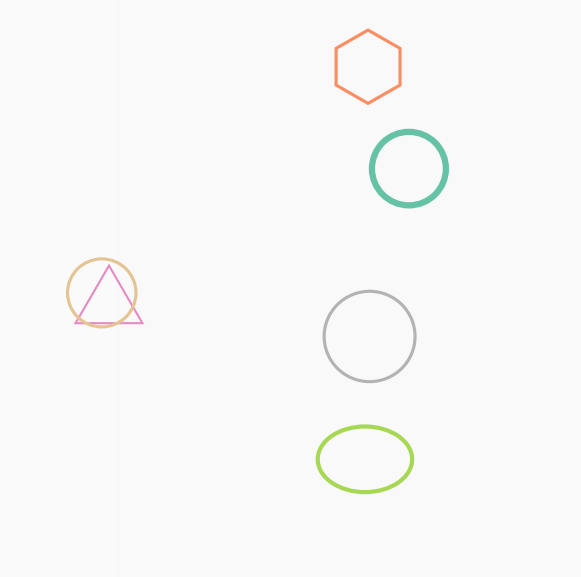[{"shape": "circle", "thickness": 3, "radius": 0.32, "center": [0.704, 0.707]}, {"shape": "hexagon", "thickness": 1.5, "radius": 0.32, "center": [0.633, 0.884]}, {"shape": "triangle", "thickness": 1, "radius": 0.33, "center": [0.188, 0.473]}, {"shape": "oval", "thickness": 2, "radius": 0.41, "center": [0.628, 0.204]}, {"shape": "circle", "thickness": 1.5, "radius": 0.29, "center": [0.175, 0.492]}, {"shape": "circle", "thickness": 1.5, "radius": 0.39, "center": [0.636, 0.416]}]